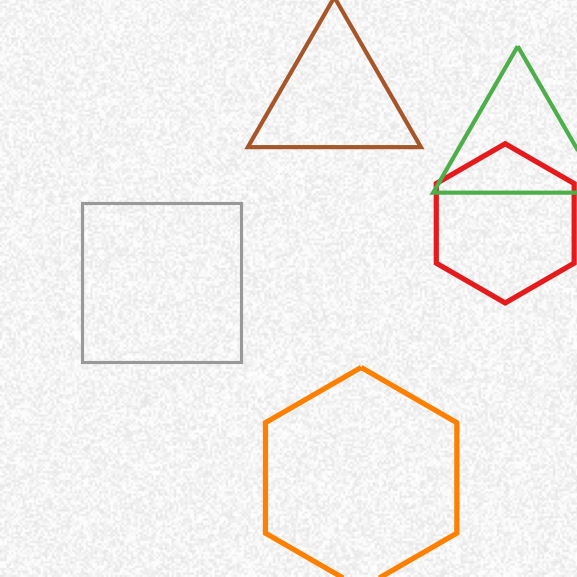[{"shape": "hexagon", "thickness": 2.5, "radius": 0.69, "center": [0.875, 0.612]}, {"shape": "triangle", "thickness": 2, "radius": 0.85, "center": [0.897, 0.75]}, {"shape": "hexagon", "thickness": 2.5, "radius": 0.96, "center": [0.625, 0.172]}, {"shape": "triangle", "thickness": 2, "radius": 0.87, "center": [0.579, 0.831]}, {"shape": "square", "thickness": 1.5, "radius": 0.69, "center": [0.28, 0.51]}]